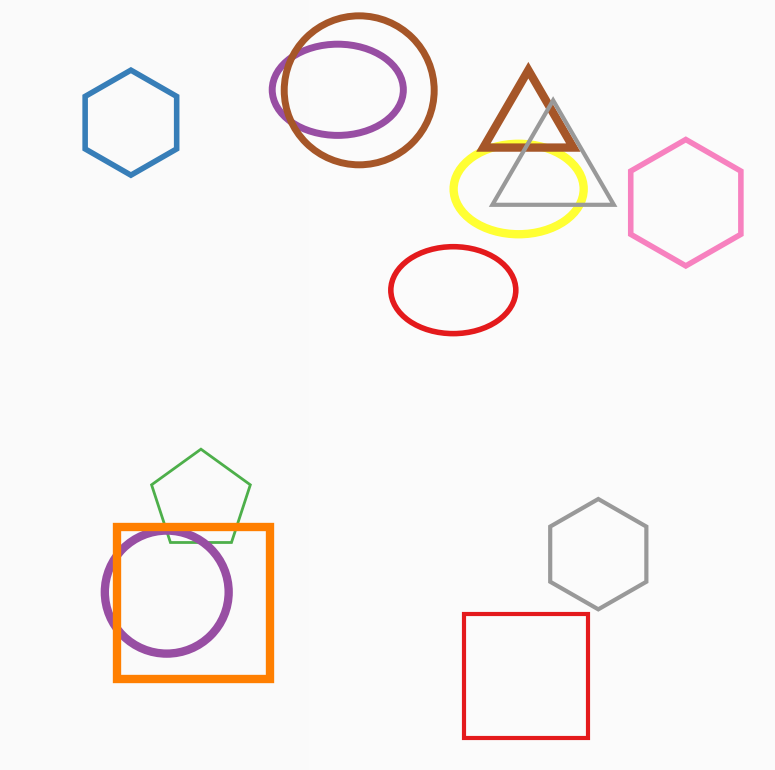[{"shape": "square", "thickness": 1.5, "radius": 0.4, "center": [0.678, 0.122]}, {"shape": "oval", "thickness": 2, "radius": 0.4, "center": [0.585, 0.623]}, {"shape": "hexagon", "thickness": 2, "radius": 0.34, "center": [0.169, 0.841]}, {"shape": "pentagon", "thickness": 1, "radius": 0.33, "center": [0.259, 0.35]}, {"shape": "oval", "thickness": 2.5, "radius": 0.42, "center": [0.436, 0.883]}, {"shape": "circle", "thickness": 3, "radius": 0.4, "center": [0.215, 0.231]}, {"shape": "square", "thickness": 3, "radius": 0.49, "center": [0.249, 0.216]}, {"shape": "oval", "thickness": 3, "radius": 0.42, "center": [0.669, 0.755]}, {"shape": "triangle", "thickness": 3, "radius": 0.34, "center": [0.682, 0.842]}, {"shape": "circle", "thickness": 2.5, "radius": 0.48, "center": [0.463, 0.883]}, {"shape": "hexagon", "thickness": 2, "radius": 0.41, "center": [0.885, 0.737]}, {"shape": "triangle", "thickness": 1.5, "radius": 0.45, "center": [0.714, 0.779]}, {"shape": "hexagon", "thickness": 1.5, "radius": 0.36, "center": [0.772, 0.28]}]